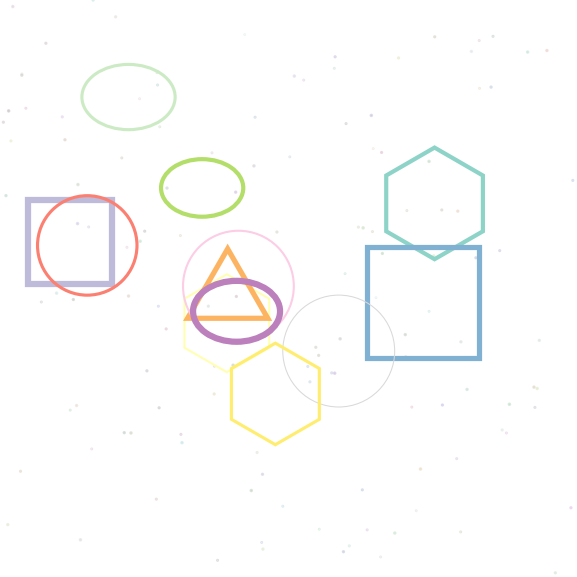[{"shape": "hexagon", "thickness": 2, "radius": 0.48, "center": [0.752, 0.647]}, {"shape": "hexagon", "thickness": 1, "radius": 0.42, "center": [0.393, 0.439]}, {"shape": "square", "thickness": 3, "radius": 0.36, "center": [0.121, 0.581]}, {"shape": "circle", "thickness": 1.5, "radius": 0.43, "center": [0.151, 0.574]}, {"shape": "square", "thickness": 2.5, "radius": 0.48, "center": [0.733, 0.475]}, {"shape": "triangle", "thickness": 2.5, "radius": 0.4, "center": [0.394, 0.488]}, {"shape": "oval", "thickness": 2, "radius": 0.36, "center": [0.35, 0.674]}, {"shape": "circle", "thickness": 1, "radius": 0.48, "center": [0.413, 0.504]}, {"shape": "circle", "thickness": 0.5, "radius": 0.48, "center": [0.587, 0.391]}, {"shape": "oval", "thickness": 3, "radius": 0.38, "center": [0.41, 0.46]}, {"shape": "oval", "thickness": 1.5, "radius": 0.4, "center": [0.223, 0.831]}, {"shape": "hexagon", "thickness": 1.5, "radius": 0.44, "center": [0.477, 0.317]}]